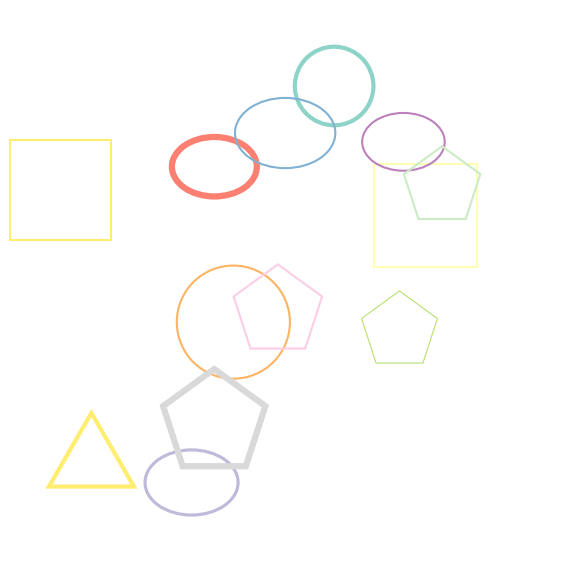[{"shape": "circle", "thickness": 2, "radius": 0.34, "center": [0.579, 0.85]}, {"shape": "square", "thickness": 1, "radius": 0.44, "center": [0.737, 0.626]}, {"shape": "oval", "thickness": 1.5, "radius": 0.4, "center": [0.332, 0.164]}, {"shape": "oval", "thickness": 3, "radius": 0.37, "center": [0.371, 0.71]}, {"shape": "oval", "thickness": 1, "radius": 0.43, "center": [0.494, 0.769]}, {"shape": "circle", "thickness": 1, "radius": 0.49, "center": [0.404, 0.441]}, {"shape": "pentagon", "thickness": 0.5, "radius": 0.35, "center": [0.692, 0.426]}, {"shape": "pentagon", "thickness": 1, "radius": 0.4, "center": [0.481, 0.461]}, {"shape": "pentagon", "thickness": 3, "radius": 0.47, "center": [0.371, 0.267]}, {"shape": "oval", "thickness": 1, "radius": 0.36, "center": [0.699, 0.754]}, {"shape": "pentagon", "thickness": 1, "radius": 0.35, "center": [0.766, 0.676]}, {"shape": "triangle", "thickness": 2, "radius": 0.43, "center": [0.158, 0.199]}, {"shape": "square", "thickness": 1, "radius": 0.43, "center": [0.105, 0.67]}]